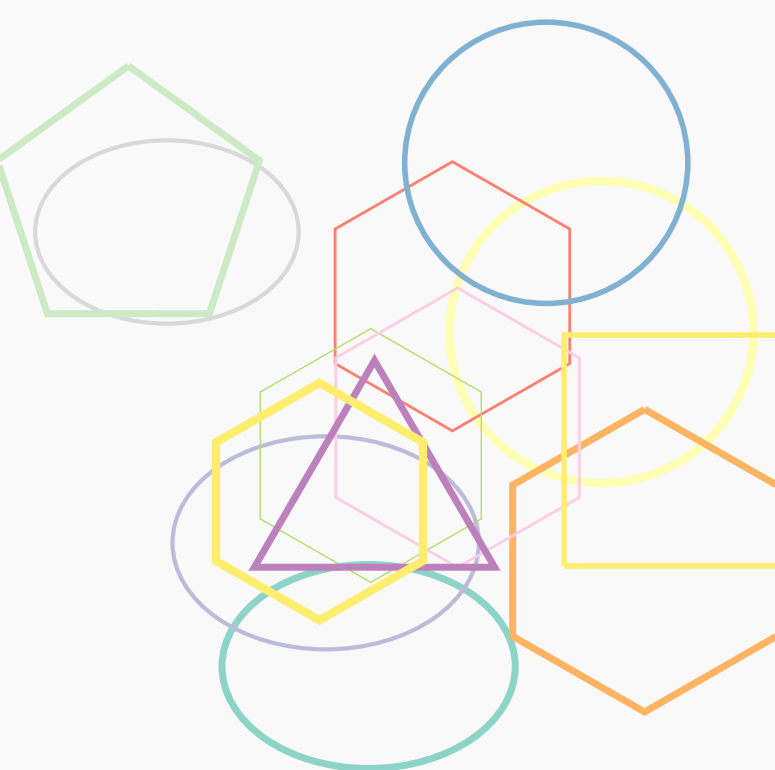[{"shape": "oval", "thickness": 2.5, "radius": 0.95, "center": [0.476, 0.134]}, {"shape": "circle", "thickness": 3, "radius": 0.98, "center": [0.776, 0.569]}, {"shape": "oval", "thickness": 1.5, "radius": 0.99, "center": [0.42, 0.295]}, {"shape": "hexagon", "thickness": 1, "radius": 0.87, "center": [0.584, 0.615]}, {"shape": "circle", "thickness": 2, "radius": 0.91, "center": [0.705, 0.789]}, {"shape": "hexagon", "thickness": 2.5, "radius": 0.98, "center": [0.832, 0.272]}, {"shape": "hexagon", "thickness": 0.5, "radius": 0.82, "center": [0.478, 0.408]}, {"shape": "hexagon", "thickness": 1, "radius": 0.91, "center": [0.59, 0.445]}, {"shape": "oval", "thickness": 1.5, "radius": 0.85, "center": [0.215, 0.699]}, {"shape": "triangle", "thickness": 2.5, "radius": 0.89, "center": [0.483, 0.353]}, {"shape": "pentagon", "thickness": 2.5, "radius": 0.89, "center": [0.166, 0.737]}, {"shape": "hexagon", "thickness": 3, "radius": 0.77, "center": [0.412, 0.349]}, {"shape": "square", "thickness": 2, "radius": 0.75, "center": [0.878, 0.415]}]